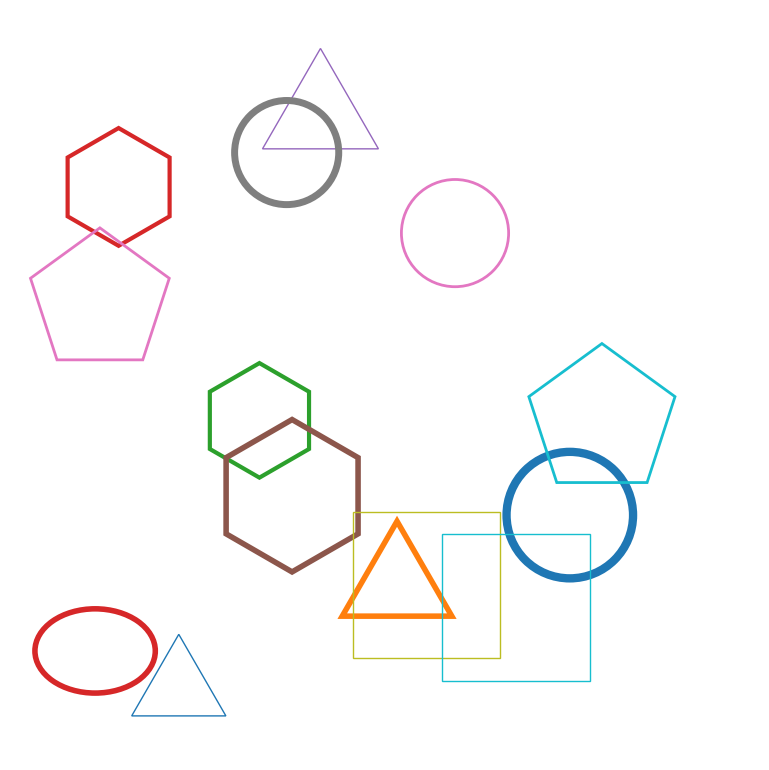[{"shape": "circle", "thickness": 3, "radius": 0.41, "center": [0.74, 0.331]}, {"shape": "triangle", "thickness": 0.5, "radius": 0.35, "center": [0.232, 0.106]}, {"shape": "triangle", "thickness": 2, "radius": 0.41, "center": [0.516, 0.241]}, {"shape": "hexagon", "thickness": 1.5, "radius": 0.37, "center": [0.337, 0.454]}, {"shape": "hexagon", "thickness": 1.5, "radius": 0.38, "center": [0.154, 0.757]}, {"shape": "oval", "thickness": 2, "radius": 0.39, "center": [0.124, 0.155]}, {"shape": "triangle", "thickness": 0.5, "radius": 0.43, "center": [0.416, 0.85]}, {"shape": "hexagon", "thickness": 2, "radius": 0.49, "center": [0.379, 0.356]}, {"shape": "pentagon", "thickness": 1, "radius": 0.47, "center": [0.13, 0.609]}, {"shape": "circle", "thickness": 1, "radius": 0.35, "center": [0.591, 0.697]}, {"shape": "circle", "thickness": 2.5, "radius": 0.34, "center": [0.372, 0.802]}, {"shape": "square", "thickness": 0.5, "radius": 0.48, "center": [0.554, 0.241]}, {"shape": "square", "thickness": 0.5, "radius": 0.48, "center": [0.67, 0.211]}, {"shape": "pentagon", "thickness": 1, "radius": 0.5, "center": [0.782, 0.454]}]